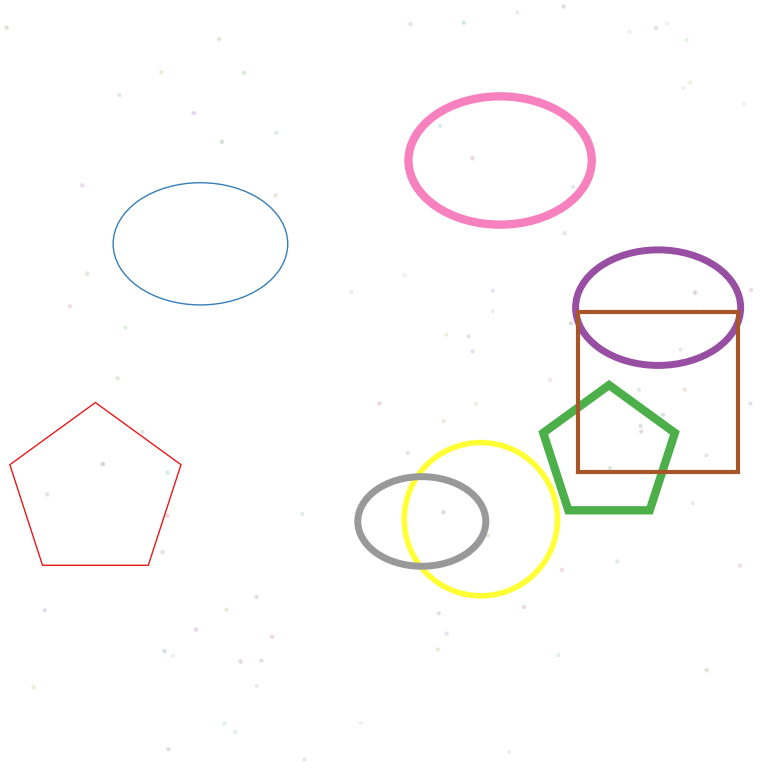[{"shape": "pentagon", "thickness": 0.5, "radius": 0.58, "center": [0.124, 0.36]}, {"shape": "oval", "thickness": 0.5, "radius": 0.57, "center": [0.26, 0.683]}, {"shape": "pentagon", "thickness": 3, "radius": 0.45, "center": [0.791, 0.41]}, {"shape": "oval", "thickness": 2.5, "radius": 0.54, "center": [0.855, 0.6]}, {"shape": "circle", "thickness": 2, "radius": 0.5, "center": [0.624, 0.326]}, {"shape": "square", "thickness": 1.5, "radius": 0.52, "center": [0.854, 0.491]}, {"shape": "oval", "thickness": 3, "radius": 0.6, "center": [0.649, 0.792]}, {"shape": "oval", "thickness": 2.5, "radius": 0.42, "center": [0.548, 0.323]}]